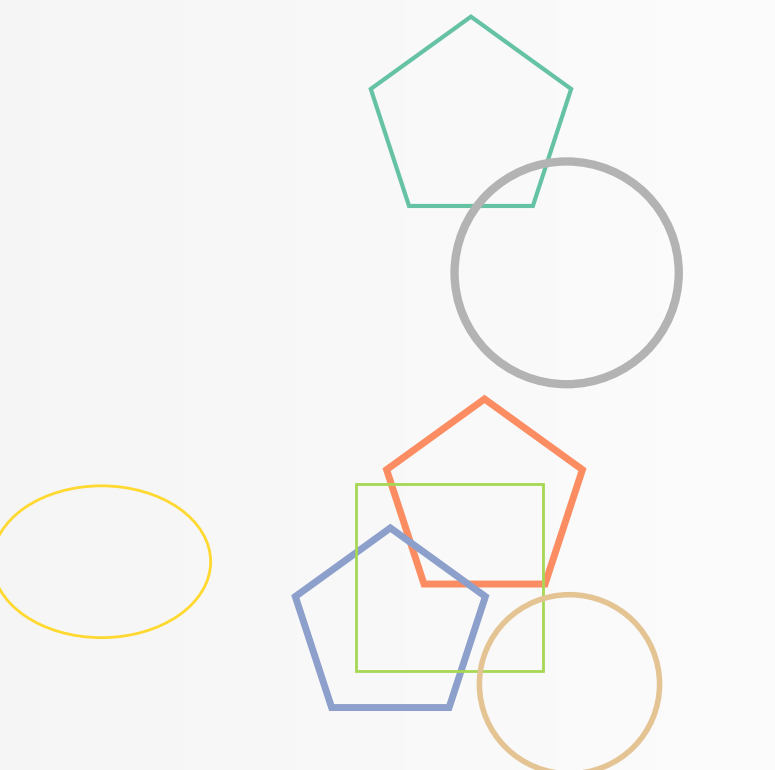[{"shape": "pentagon", "thickness": 1.5, "radius": 0.68, "center": [0.608, 0.842]}, {"shape": "pentagon", "thickness": 2.5, "radius": 0.66, "center": [0.625, 0.349]}, {"shape": "pentagon", "thickness": 2.5, "radius": 0.64, "center": [0.504, 0.185]}, {"shape": "square", "thickness": 1, "radius": 0.6, "center": [0.58, 0.25]}, {"shape": "oval", "thickness": 1, "radius": 0.7, "center": [0.131, 0.27]}, {"shape": "circle", "thickness": 2, "radius": 0.58, "center": [0.735, 0.111]}, {"shape": "circle", "thickness": 3, "radius": 0.72, "center": [0.731, 0.646]}]